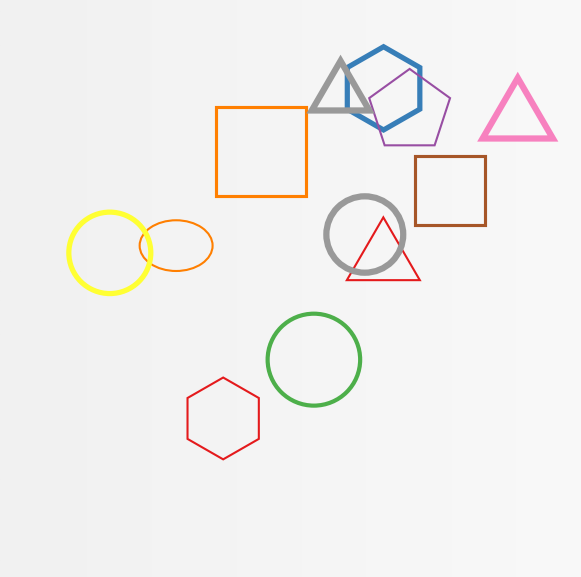[{"shape": "triangle", "thickness": 1, "radius": 0.36, "center": [0.659, 0.55]}, {"shape": "hexagon", "thickness": 1, "radius": 0.35, "center": [0.384, 0.275]}, {"shape": "hexagon", "thickness": 2.5, "radius": 0.36, "center": [0.66, 0.846]}, {"shape": "circle", "thickness": 2, "radius": 0.4, "center": [0.54, 0.376]}, {"shape": "pentagon", "thickness": 1, "radius": 0.37, "center": [0.705, 0.807]}, {"shape": "square", "thickness": 1.5, "radius": 0.39, "center": [0.449, 0.737]}, {"shape": "oval", "thickness": 1, "radius": 0.31, "center": [0.303, 0.574]}, {"shape": "circle", "thickness": 2.5, "radius": 0.35, "center": [0.189, 0.561]}, {"shape": "square", "thickness": 1.5, "radius": 0.3, "center": [0.774, 0.669]}, {"shape": "triangle", "thickness": 3, "radius": 0.35, "center": [0.891, 0.794]}, {"shape": "circle", "thickness": 3, "radius": 0.33, "center": [0.628, 0.593]}, {"shape": "triangle", "thickness": 3, "radius": 0.29, "center": [0.586, 0.836]}]